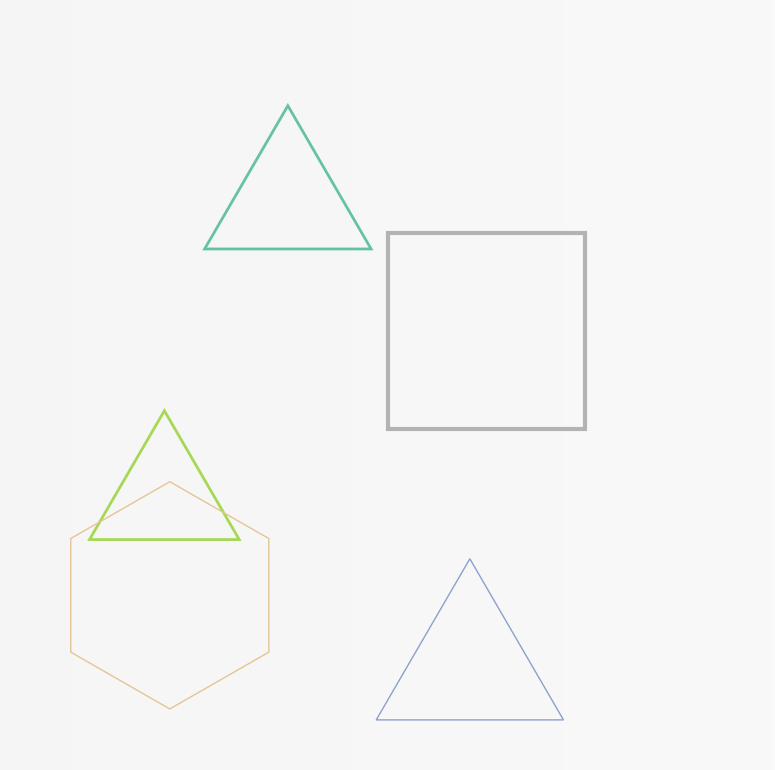[{"shape": "triangle", "thickness": 1, "radius": 0.62, "center": [0.371, 0.739]}, {"shape": "triangle", "thickness": 0.5, "radius": 0.7, "center": [0.606, 0.135]}, {"shape": "triangle", "thickness": 1, "radius": 0.56, "center": [0.212, 0.355]}, {"shape": "hexagon", "thickness": 0.5, "radius": 0.74, "center": [0.219, 0.227]}, {"shape": "square", "thickness": 1.5, "radius": 0.64, "center": [0.628, 0.57]}]